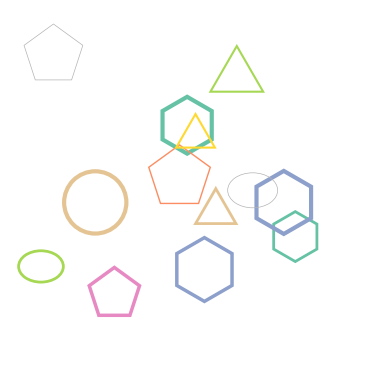[{"shape": "hexagon", "thickness": 3, "radius": 0.37, "center": [0.486, 0.675]}, {"shape": "hexagon", "thickness": 2, "radius": 0.32, "center": [0.767, 0.386]}, {"shape": "pentagon", "thickness": 1, "radius": 0.42, "center": [0.466, 0.54]}, {"shape": "hexagon", "thickness": 3, "radius": 0.41, "center": [0.737, 0.474]}, {"shape": "hexagon", "thickness": 2.5, "radius": 0.41, "center": [0.531, 0.3]}, {"shape": "pentagon", "thickness": 2.5, "radius": 0.34, "center": [0.297, 0.237]}, {"shape": "oval", "thickness": 2, "radius": 0.29, "center": [0.106, 0.308]}, {"shape": "triangle", "thickness": 1.5, "radius": 0.4, "center": [0.615, 0.801]}, {"shape": "triangle", "thickness": 1.5, "radius": 0.29, "center": [0.508, 0.646]}, {"shape": "circle", "thickness": 3, "radius": 0.4, "center": [0.247, 0.474]}, {"shape": "triangle", "thickness": 2, "radius": 0.3, "center": [0.56, 0.45]}, {"shape": "oval", "thickness": 0.5, "radius": 0.32, "center": [0.656, 0.506]}, {"shape": "pentagon", "thickness": 0.5, "radius": 0.4, "center": [0.139, 0.857]}]